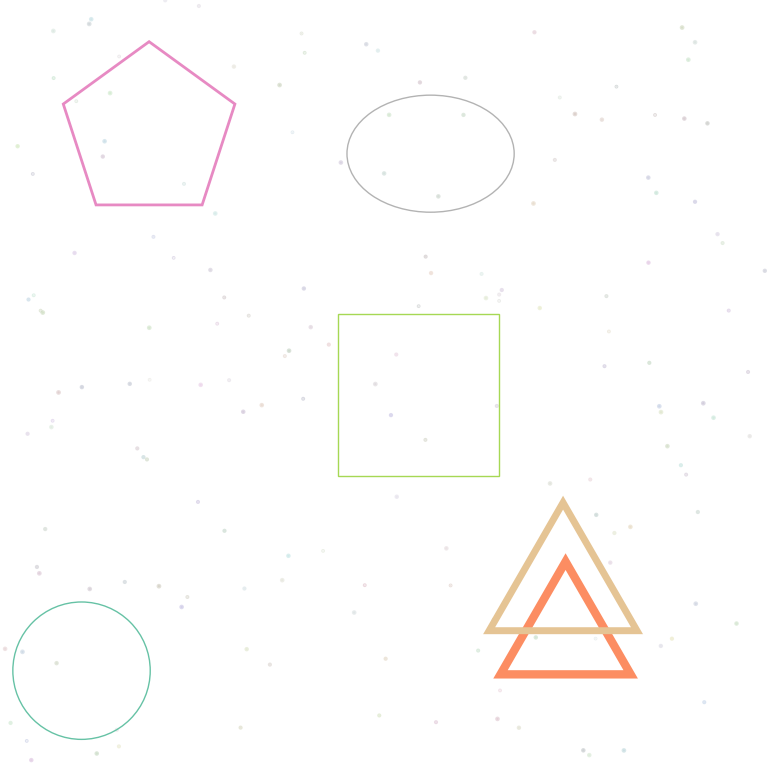[{"shape": "circle", "thickness": 0.5, "radius": 0.45, "center": [0.106, 0.129]}, {"shape": "triangle", "thickness": 3, "radius": 0.49, "center": [0.735, 0.173]}, {"shape": "pentagon", "thickness": 1, "radius": 0.59, "center": [0.194, 0.829]}, {"shape": "square", "thickness": 0.5, "radius": 0.52, "center": [0.544, 0.487]}, {"shape": "triangle", "thickness": 2.5, "radius": 0.55, "center": [0.731, 0.236]}, {"shape": "oval", "thickness": 0.5, "radius": 0.54, "center": [0.559, 0.8]}]